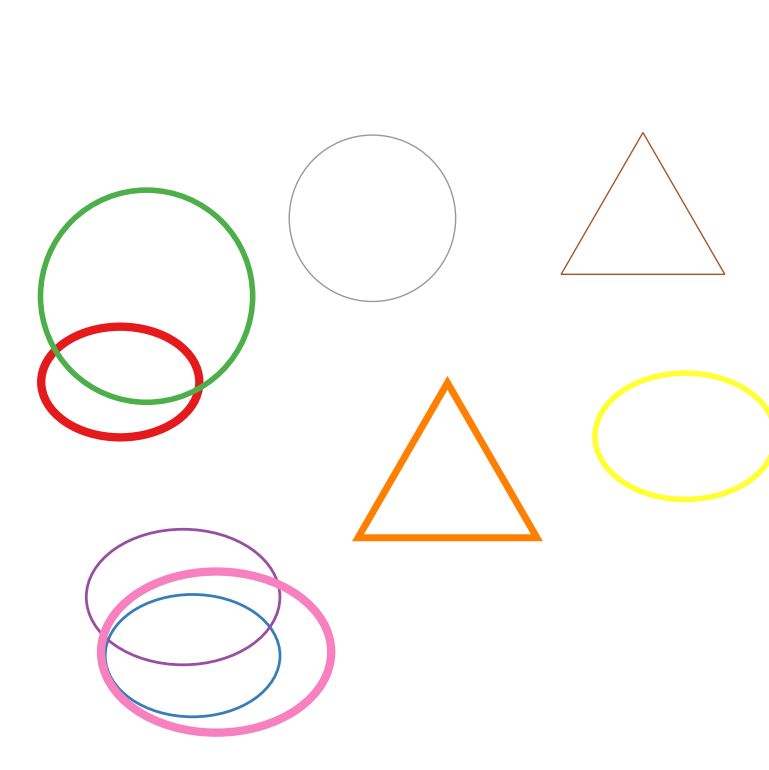[{"shape": "oval", "thickness": 3, "radius": 0.51, "center": [0.156, 0.504]}, {"shape": "oval", "thickness": 1, "radius": 0.57, "center": [0.25, 0.149]}, {"shape": "circle", "thickness": 2, "radius": 0.69, "center": [0.19, 0.615]}, {"shape": "oval", "thickness": 1, "radius": 0.63, "center": [0.238, 0.225]}, {"shape": "triangle", "thickness": 2.5, "radius": 0.67, "center": [0.581, 0.369]}, {"shape": "oval", "thickness": 2, "radius": 0.59, "center": [0.89, 0.433]}, {"shape": "triangle", "thickness": 0.5, "radius": 0.61, "center": [0.835, 0.705]}, {"shape": "oval", "thickness": 3, "radius": 0.75, "center": [0.281, 0.153]}, {"shape": "circle", "thickness": 0.5, "radius": 0.54, "center": [0.484, 0.717]}]